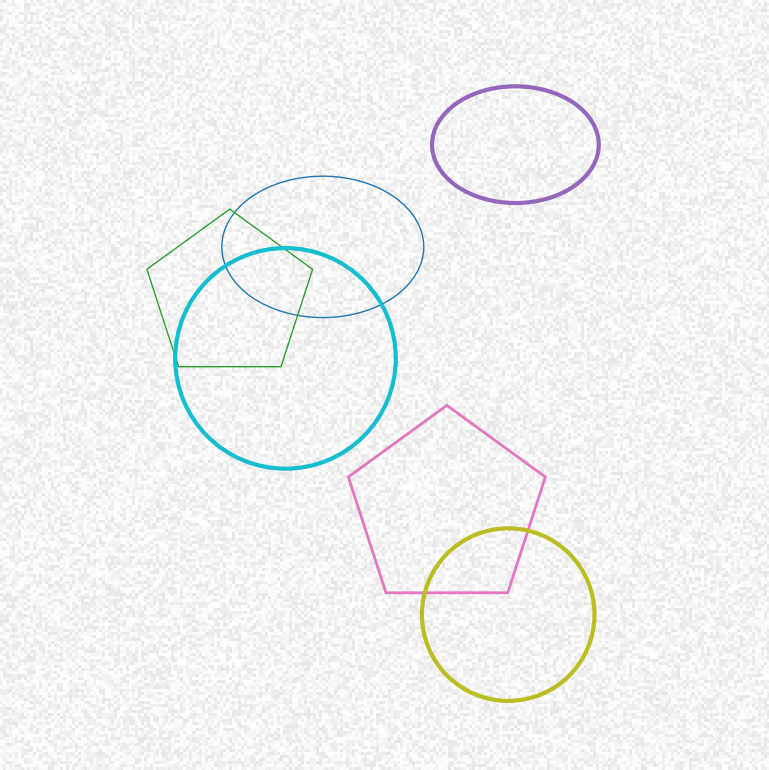[{"shape": "oval", "thickness": 0.5, "radius": 0.66, "center": [0.419, 0.679]}, {"shape": "pentagon", "thickness": 0.5, "radius": 0.57, "center": [0.298, 0.615]}, {"shape": "oval", "thickness": 1.5, "radius": 0.54, "center": [0.669, 0.812]}, {"shape": "pentagon", "thickness": 1, "radius": 0.67, "center": [0.58, 0.339]}, {"shape": "circle", "thickness": 1.5, "radius": 0.56, "center": [0.66, 0.202]}, {"shape": "circle", "thickness": 1.5, "radius": 0.72, "center": [0.371, 0.535]}]